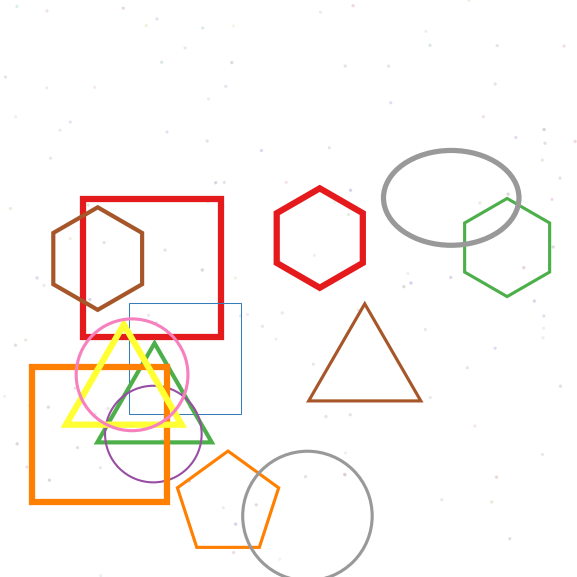[{"shape": "square", "thickness": 3, "radius": 0.6, "center": [0.263, 0.535]}, {"shape": "hexagon", "thickness": 3, "radius": 0.43, "center": [0.554, 0.587]}, {"shape": "square", "thickness": 0.5, "radius": 0.48, "center": [0.321, 0.378]}, {"shape": "hexagon", "thickness": 1.5, "radius": 0.42, "center": [0.878, 0.571]}, {"shape": "triangle", "thickness": 2, "radius": 0.57, "center": [0.268, 0.29]}, {"shape": "circle", "thickness": 1, "radius": 0.42, "center": [0.266, 0.248]}, {"shape": "pentagon", "thickness": 1.5, "radius": 0.46, "center": [0.395, 0.126]}, {"shape": "square", "thickness": 3, "radius": 0.59, "center": [0.173, 0.246]}, {"shape": "triangle", "thickness": 3, "radius": 0.58, "center": [0.214, 0.322]}, {"shape": "hexagon", "thickness": 2, "radius": 0.44, "center": [0.169, 0.551]}, {"shape": "triangle", "thickness": 1.5, "radius": 0.56, "center": [0.632, 0.361]}, {"shape": "circle", "thickness": 1.5, "radius": 0.48, "center": [0.229, 0.35]}, {"shape": "oval", "thickness": 2.5, "radius": 0.59, "center": [0.781, 0.657]}, {"shape": "circle", "thickness": 1.5, "radius": 0.56, "center": [0.532, 0.106]}]